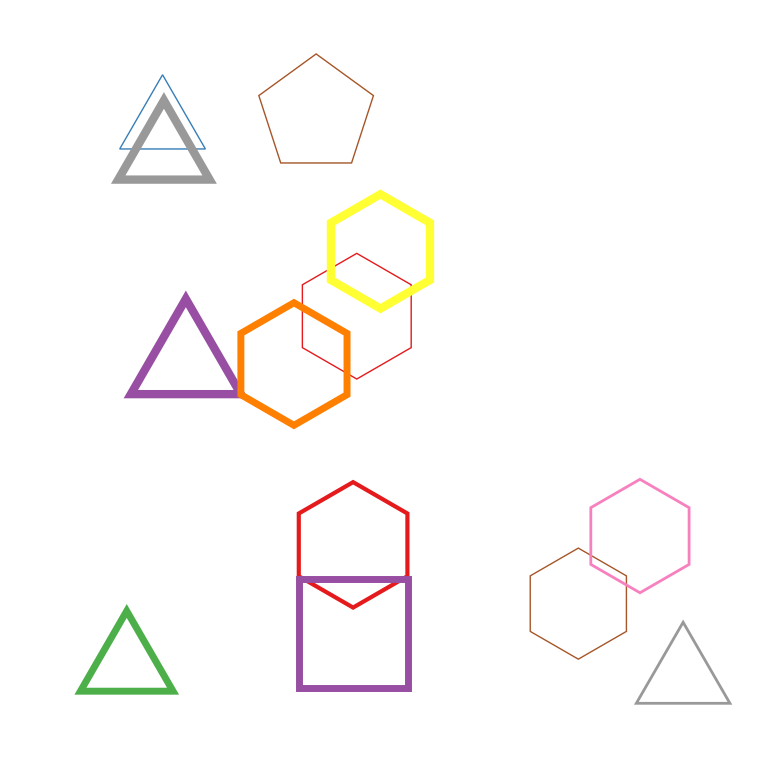[{"shape": "hexagon", "thickness": 1.5, "radius": 0.41, "center": [0.459, 0.292]}, {"shape": "hexagon", "thickness": 0.5, "radius": 0.41, "center": [0.463, 0.589]}, {"shape": "triangle", "thickness": 0.5, "radius": 0.32, "center": [0.211, 0.839]}, {"shape": "triangle", "thickness": 2.5, "radius": 0.35, "center": [0.165, 0.137]}, {"shape": "triangle", "thickness": 3, "radius": 0.41, "center": [0.241, 0.529]}, {"shape": "square", "thickness": 2.5, "radius": 0.35, "center": [0.459, 0.177]}, {"shape": "hexagon", "thickness": 2.5, "radius": 0.4, "center": [0.382, 0.527]}, {"shape": "hexagon", "thickness": 3, "radius": 0.37, "center": [0.494, 0.673]}, {"shape": "pentagon", "thickness": 0.5, "radius": 0.39, "center": [0.411, 0.852]}, {"shape": "hexagon", "thickness": 0.5, "radius": 0.36, "center": [0.751, 0.216]}, {"shape": "hexagon", "thickness": 1, "radius": 0.37, "center": [0.831, 0.304]}, {"shape": "triangle", "thickness": 1, "radius": 0.35, "center": [0.887, 0.122]}, {"shape": "triangle", "thickness": 3, "radius": 0.34, "center": [0.213, 0.801]}]